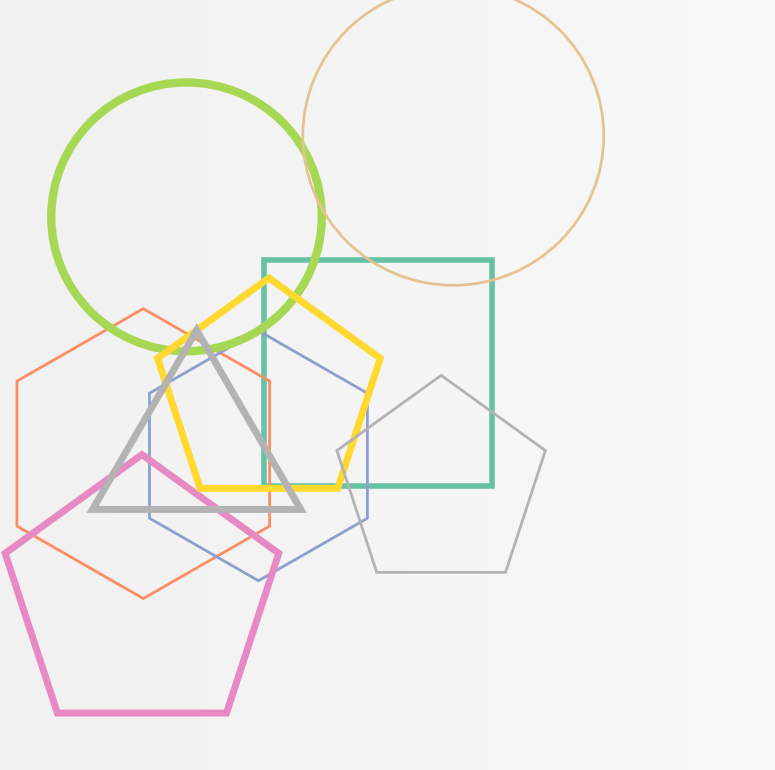[{"shape": "square", "thickness": 2, "radius": 0.73, "center": [0.488, 0.515]}, {"shape": "hexagon", "thickness": 1, "radius": 0.94, "center": [0.185, 0.411]}, {"shape": "hexagon", "thickness": 1, "radius": 0.81, "center": [0.333, 0.408]}, {"shape": "pentagon", "thickness": 2.5, "radius": 0.93, "center": [0.183, 0.224]}, {"shape": "circle", "thickness": 3, "radius": 0.87, "center": [0.241, 0.718]}, {"shape": "pentagon", "thickness": 2.5, "radius": 0.76, "center": [0.347, 0.488]}, {"shape": "circle", "thickness": 1, "radius": 0.97, "center": [0.585, 0.824]}, {"shape": "triangle", "thickness": 2.5, "radius": 0.78, "center": [0.254, 0.416]}, {"shape": "pentagon", "thickness": 1, "radius": 0.71, "center": [0.569, 0.371]}]